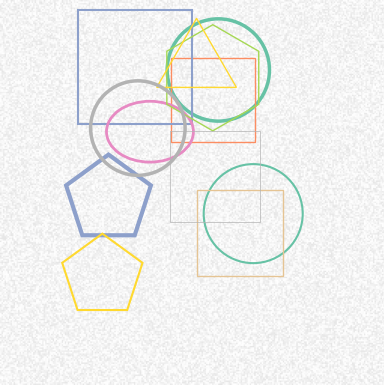[{"shape": "circle", "thickness": 2.5, "radius": 0.66, "center": [0.567, 0.818]}, {"shape": "circle", "thickness": 1.5, "radius": 0.64, "center": [0.658, 0.445]}, {"shape": "square", "thickness": 1, "radius": 0.54, "center": [0.554, 0.74]}, {"shape": "pentagon", "thickness": 3, "radius": 0.58, "center": [0.282, 0.483]}, {"shape": "square", "thickness": 1.5, "radius": 0.74, "center": [0.351, 0.827]}, {"shape": "oval", "thickness": 2, "radius": 0.56, "center": [0.389, 0.658]}, {"shape": "hexagon", "thickness": 1, "radius": 0.69, "center": [0.553, 0.798]}, {"shape": "pentagon", "thickness": 1.5, "radius": 0.55, "center": [0.266, 0.283]}, {"shape": "triangle", "thickness": 1, "radius": 0.6, "center": [0.511, 0.833]}, {"shape": "square", "thickness": 1, "radius": 0.56, "center": [0.622, 0.395]}, {"shape": "square", "thickness": 0.5, "radius": 0.59, "center": [0.557, 0.542]}, {"shape": "circle", "thickness": 2.5, "radius": 0.61, "center": [0.358, 0.667]}]